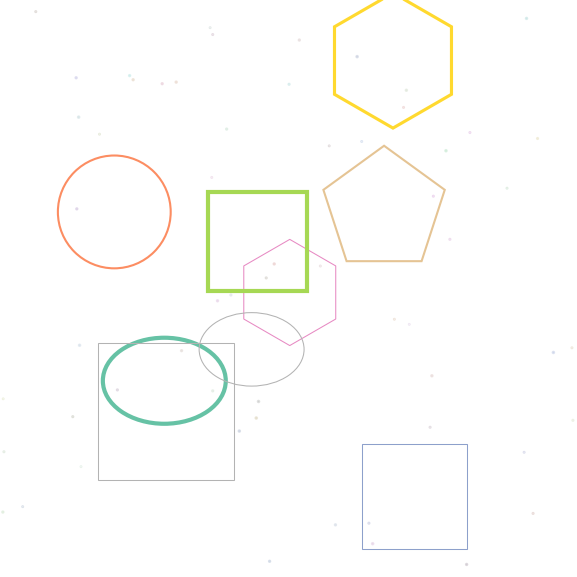[{"shape": "oval", "thickness": 2, "radius": 0.53, "center": [0.285, 0.34]}, {"shape": "circle", "thickness": 1, "radius": 0.49, "center": [0.198, 0.632]}, {"shape": "square", "thickness": 0.5, "radius": 0.46, "center": [0.718, 0.139]}, {"shape": "hexagon", "thickness": 0.5, "radius": 0.46, "center": [0.502, 0.493]}, {"shape": "square", "thickness": 2, "radius": 0.43, "center": [0.445, 0.581]}, {"shape": "hexagon", "thickness": 1.5, "radius": 0.58, "center": [0.68, 0.894]}, {"shape": "pentagon", "thickness": 1, "radius": 0.55, "center": [0.665, 0.636]}, {"shape": "oval", "thickness": 0.5, "radius": 0.45, "center": [0.436, 0.394]}, {"shape": "square", "thickness": 0.5, "radius": 0.59, "center": [0.287, 0.286]}]